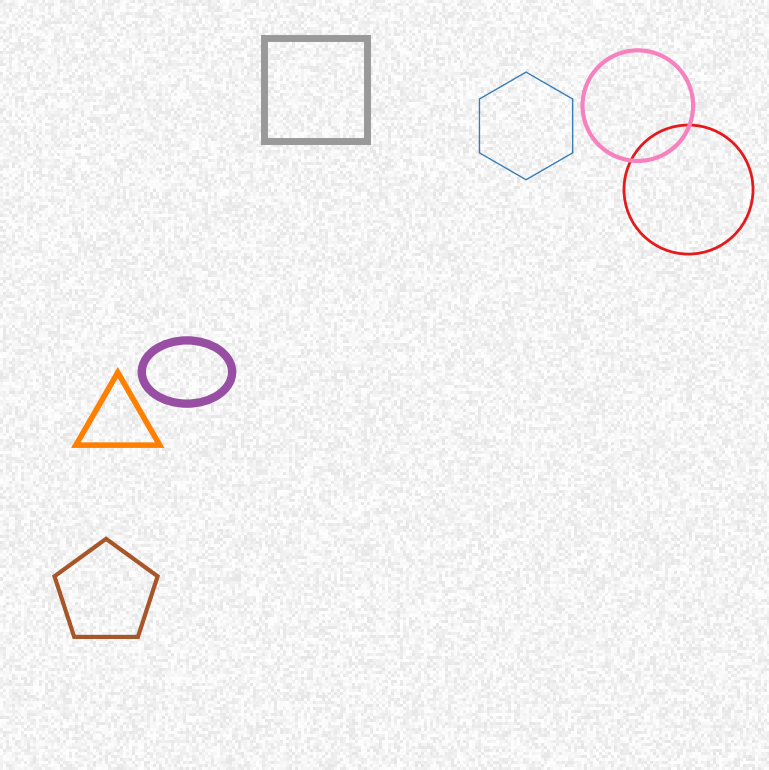[{"shape": "circle", "thickness": 1, "radius": 0.42, "center": [0.894, 0.754]}, {"shape": "hexagon", "thickness": 0.5, "radius": 0.35, "center": [0.683, 0.836]}, {"shape": "oval", "thickness": 3, "radius": 0.29, "center": [0.243, 0.517]}, {"shape": "triangle", "thickness": 2, "radius": 0.31, "center": [0.153, 0.453]}, {"shape": "pentagon", "thickness": 1.5, "radius": 0.35, "center": [0.138, 0.23]}, {"shape": "circle", "thickness": 1.5, "radius": 0.36, "center": [0.828, 0.863]}, {"shape": "square", "thickness": 2.5, "radius": 0.33, "center": [0.409, 0.884]}]